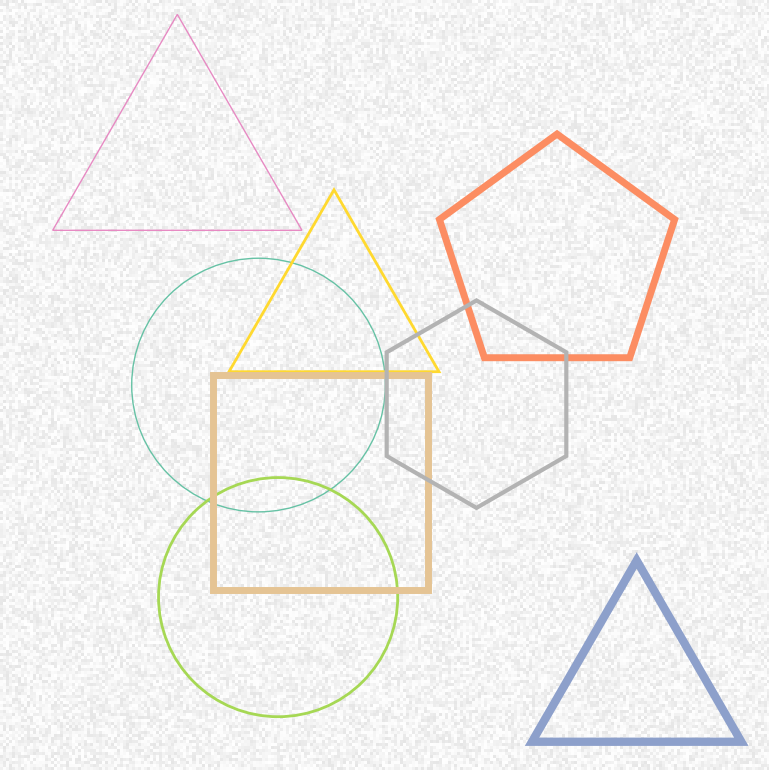[{"shape": "circle", "thickness": 0.5, "radius": 0.82, "center": [0.336, 0.5]}, {"shape": "pentagon", "thickness": 2.5, "radius": 0.8, "center": [0.723, 0.665]}, {"shape": "triangle", "thickness": 3, "radius": 0.78, "center": [0.827, 0.115]}, {"shape": "triangle", "thickness": 0.5, "radius": 0.93, "center": [0.23, 0.794]}, {"shape": "circle", "thickness": 1, "radius": 0.78, "center": [0.361, 0.224]}, {"shape": "triangle", "thickness": 1, "radius": 0.79, "center": [0.434, 0.596]}, {"shape": "square", "thickness": 2.5, "radius": 0.7, "center": [0.416, 0.373]}, {"shape": "hexagon", "thickness": 1.5, "radius": 0.67, "center": [0.619, 0.475]}]